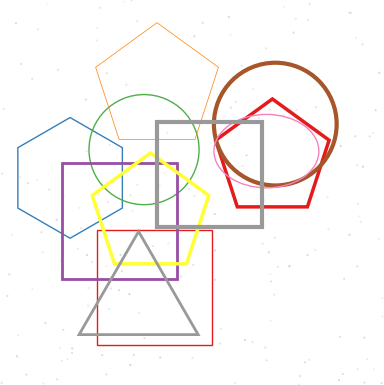[{"shape": "pentagon", "thickness": 2.5, "radius": 0.77, "center": [0.707, 0.588]}, {"shape": "square", "thickness": 1, "radius": 0.74, "center": [0.401, 0.254]}, {"shape": "hexagon", "thickness": 1, "radius": 0.78, "center": [0.182, 0.538]}, {"shape": "circle", "thickness": 1, "radius": 0.71, "center": [0.374, 0.611]}, {"shape": "square", "thickness": 2, "radius": 0.75, "center": [0.311, 0.425]}, {"shape": "pentagon", "thickness": 0.5, "radius": 0.84, "center": [0.408, 0.773]}, {"shape": "pentagon", "thickness": 2.5, "radius": 0.8, "center": [0.391, 0.443]}, {"shape": "circle", "thickness": 3, "radius": 0.8, "center": [0.715, 0.678]}, {"shape": "oval", "thickness": 1, "radius": 0.68, "center": [0.692, 0.607]}, {"shape": "triangle", "thickness": 2, "radius": 0.89, "center": [0.36, 0.22]}, {"shape": "square", "thickness": 3, "radius": 0.68, "center": [0.544, 0.547]}]